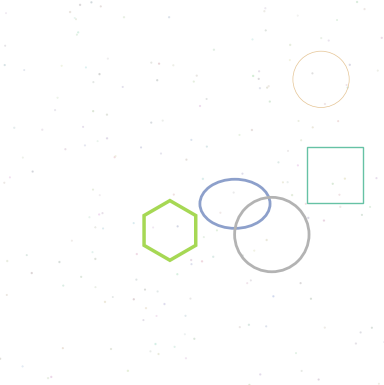[{"shape": "square", "thickness": 1, "radius": 0.37, "center": [0.871, 0.545]}, {"shape": "oval", "thickness": 2, "radius": 0.46, "center": [0.61, 0.471]}, {"shape": "hexagon", "thickness": 2.5, "radius": 0.39, "center": [0.441, 0.401]}, {"shape": "circle", "thickness": 0.5, "radius": 0.37, "center": [0.834, 0.794]}, {"shape": "circle", "thickness": 2, "radius": 0.48, "center": [0.706, 0.391]}]